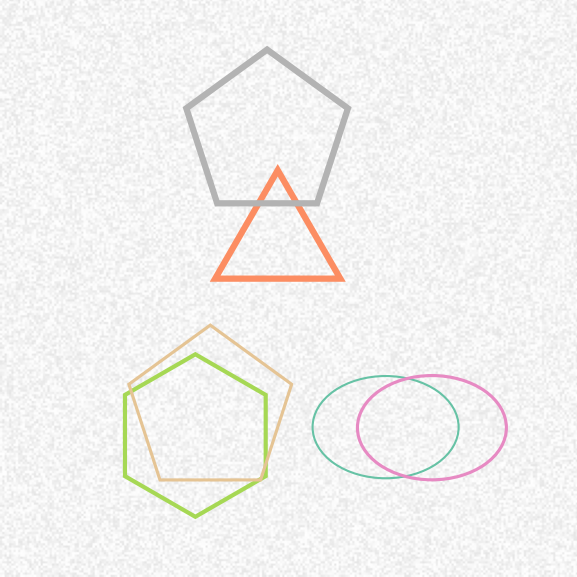[{"shape": "oval", "thickness": 1, "radius": 0.63, "center": [0.668, 0.259]}, {"shape": "triangle", "thickness": 3, "radius": 0.63, "center": [0.481, 0.579]}, {"shape": "oval", "thickness": 1.5, "radius": 0.64, "center": [0.748, 0.259]}, {"shape": "hexagon", "thickness": 2, "radius": 0.7, "center": [0.338, 0.245]}, {"shape": "pentagon", "thickness": 1.5, "radius": 0.74, "center": [0.364, 0.288]}, {"shape": "pentagon", "thickness": 3, "radius": 0.74, "center": [0.463, 0.766]}]